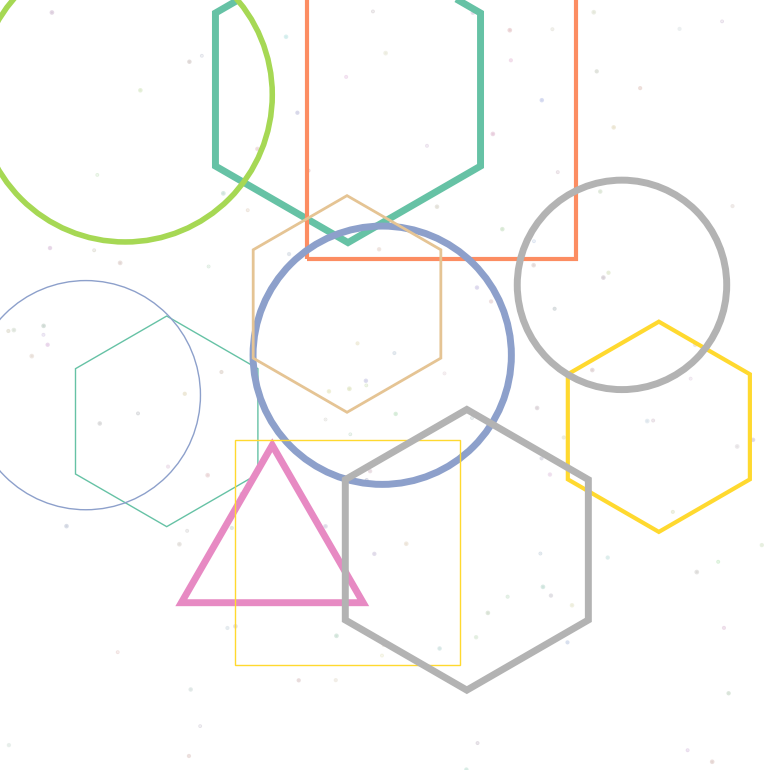[{"shape": "hexagon", "thickness": 2.5, "radius": 0.99, "center": [0.452, 0.884]}, {"shape": "hexagon", "thickness": 0.5, "radius": 0.68, "center": [0.216, 0.453]}, {"shape": "square", "thickness": 1.5, "radius": 0.87, "center": [0.574, 0.839]}, {"shape": "circle", "thickness": 2.5, "radius": 0.84, "center": [0.496, 0.539]}, {"shape": "circle", "thickness": 0.5, "radius": 0.74, "center": [0.112, 0.487]}, {"shape": "triangle", "thickness": 2.5, "radius": 0.68, "center": [0.354, 0.285]}, {"shape": "circle", "thickness": 2, "radius": 0.96, "center": [0.163, 0.877]}, {"shape": "hexagon", "thickness": 1.5, "radius": 0.68, "center": [0.856, 0.446]}, {"shape": "square", "thickness": 0.5, "radius": 0.73, "center": [0.451, 0.282]}, {"shape": "hexagon", "thickness": 1, "radius": 0.7, "center": [0.451, 0.605]}, {"shape": "hexagon", "thickness": 2.5, "radius": 0.91, "center": [0.606, 0.286]}, {"shape": "circle", "thickness": 2.5, "radius": 0.68, "center": [0.808, 0.63]}]